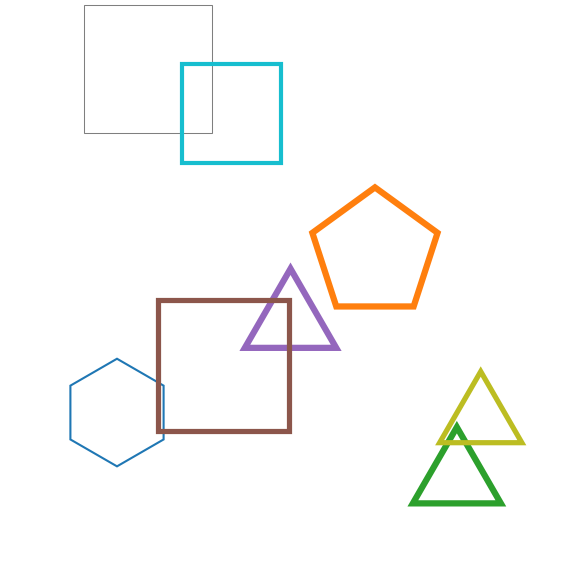[{"shape": "hexagon", "thickness": 1, "radius": 0.47, "center": [0.203, 0.285]}, {"shape": "pentagon", "thickness": 3, "radius": 0.57, "center": [0.649, 0.561]}, {"shape": "triangle", "thickness": 3, "radius": 0.44, "center": [0.791, 0.171]}, {"shape": "triangle", "thickness": 3, "radius": 0.46, "center": [0.503, 0.442]}, {"shape": "square", "thickness": 2.5, "radius": 0.56, "center": [0.387, 0.366]}, {"shape": "square", "thickness": 0.5, "radius": 0.55, "center": [0.256, 0.88]}, {"shape": "triangle", "thickness": 2.5, "radius": 0.41, "center": [0.832, 0.274]}, {"shape": "square", "thickness": 2, "radius": 0.43, "center": [0.401, 0.803]}]